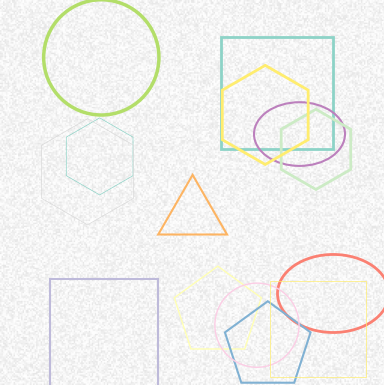[{"shape": "hexagon", "thickness": 0.5, "radius": 0.5, "center": [0.259, 0.594]}, {"shape": "square", "thickness": 2, "radius": 0.73, "center": [0.72, 0.759]}, {"shape": "pentagon", "thickness": 1, "radius": 0.59, "center": [0.566, 0.19]}, {"shape": "square", "thickness": 1.5, "radius": 0.7, "center": [0.27, 0.134]}, {"shape": "oval", "thickness": 2, "radius": 0.72, "center": [0.866, 0.238]}, {"shape": "pentagon", "thickness": 1.5, "radius": 0.58, "center": [0.696, 0.101]}, {"shape": "triangle", "thickness": 1.5, "radius": 0.52, "center": [0.5, 0.443]}, {"shape": "circle", "thickness": 2.5, "radius": 0.75, "center": [0.263, 0.851]}, {"shape": "circle", "thickness": 1, "radius": 0.55, "center": [0.667, 0.155]}, {"shape": "hexagon", "thickness": 0.5, "radius": 0.69, "center": [0.227, 0.554]}, {"shape": "oval", "thickness": 1.5, "radius": 0.59, "center": [0.778, 0.652]}, {"shape": "hexagon", "thickness": 2, "radius": 0.52, "center": [0.821, 0.612]}, {"shape": "hexagon", "thickness": 2, "radius": 0.64, "center": [0.689, 0.702]}, {"shape": "square", "thickness": 0.5, "radius": 0.62, "center": [0.827, 0.145]}]